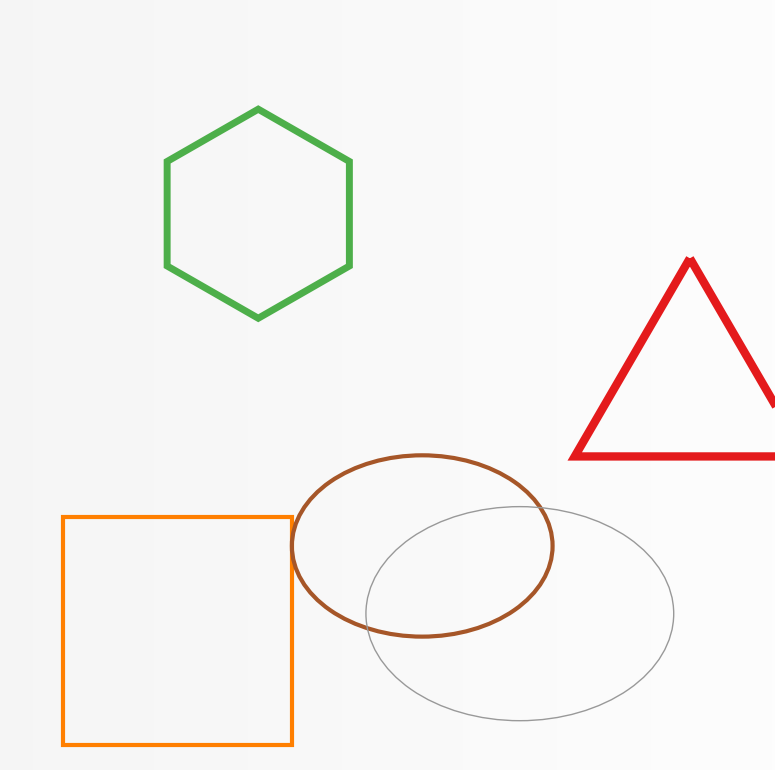[{"shape": "triangle", "thickness": 3, "radius": 0.86, "center": [0.89, 0.493]}, {"shape": "hexagon", "thickness": 2.5, "radius": 0.68, "center": [0.333, 0.722]}, {"shape": "square", "thickness": 1.5, "radius": 0.74, "center": [0.229, 0.18]}, {"shape": "oval", "thickness": 1.5, "radius": 0.84, "center": [0.545, 0.291]}, {"shape": "oval", "thickness": 0.5, "radius": 0.99, "center": [0.671, 0.203]}]